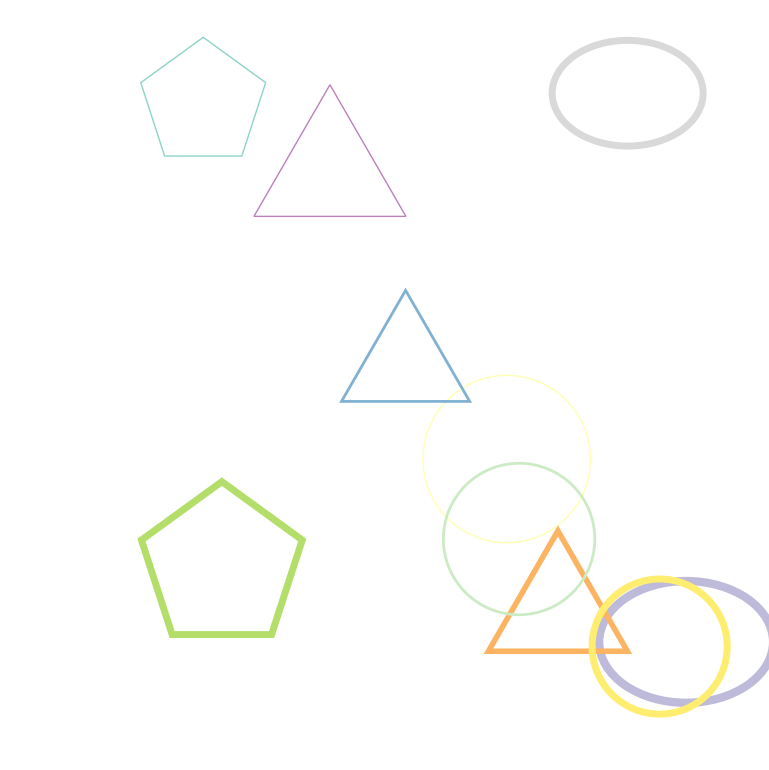[{"shape": "pentagon", "thickness": 0.5, "radius": 0.43, "center": [0.264, 0.866]}, {"shape": "circle", "thickness": 0.5, "radius": 0.54, "center": [0.658, 0.404]}, {"shape": "oval", "thickness": 3, "radius": 0.56, "center": [0.891, 0.166]}, {"shape": "triangle", "thickness": 1, "radius": 0.48, "center": [0.527, 0.527]}, {"shape": "triangle", "thickness": 2, "radius": 0.52, "center": [0.725, 0.206]}, {"shape": "pentagon", "thickness": 2.5, "radius": 0.55, "center": [0.288, 0.265]}, {"shape": "oval", "thickness": 2.5, "radius": 0.49, "center": [0.815, 0.879]}, {"shape": "triangle", "thickness": 0.5, "radius": 0.57, "center": [0.428, 0.776]}, {"shape": "circle", "thickness": 1, "radius": 0.49, "center": [0.674, 0.3]}, {"shape": "circle", "thickness": 2.5, "radius": 0.44, "center": [0.857, 0.16]}]